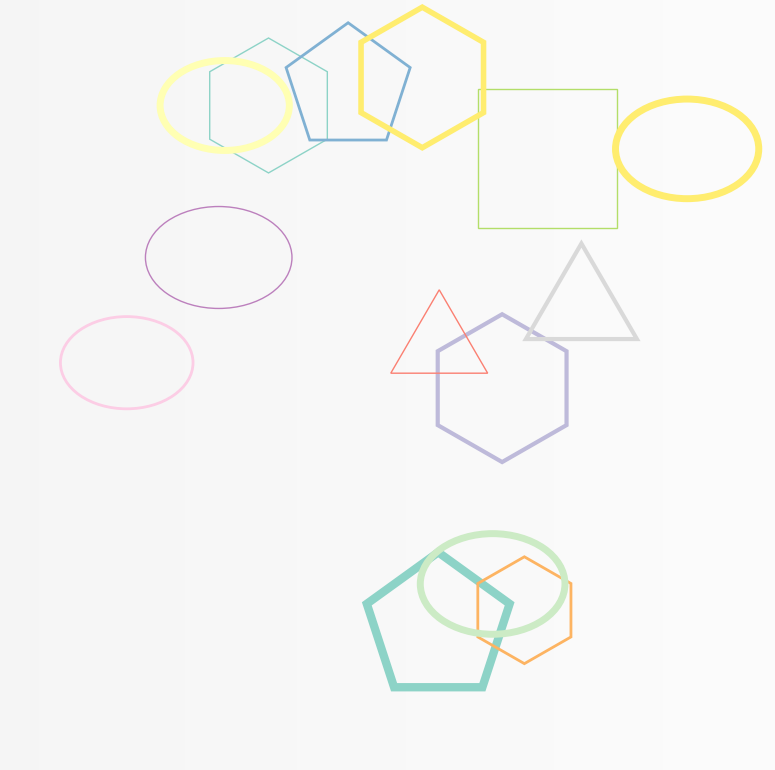[{"shape": "pentagon", "thickness": 3, "radius": 0.48, "center": [0.565, 0.186]}, {"shape": "hexagon", "thickness": 0.5, "radius": 0.44, "center": [0.346, 0.863]}, {"shape": "oval", "thickness": 2.5, "radius": 0.42, "center": [0.29, 0.863]}, {"shape": "hexagon", "thickness": 1.5, "radius": 0.48, "center": [0.648, 0.496]}, {"shape": "triangle", "thickness": 0.5, "radius": 0.36, "center": [0.567, 0.551]}, {"shape": "pentagon", "thickness": 1, "radius": 0.42, "center": [0.449, 0.886]}, {"shape": "hexagon", "thickness": 1, "radius": 0.35, "center": [0.677, 0.208]}, {"shape": "square", "thickness": 0.5, "radius": 0.45, "center": [0.706, 0.794]}, {"shape": "oval", "thickness": 1, "radius": 0.43, "center": [0.164, 0.529]}, {"shape": "triangle", "thickness": 1.5, "radius": 0.41, "center": [0.75, 0.601]}, {"shape": "oval", "thickness": 0.5, "radius": 0.47, "center": [0.282, 0.666]}, {"shape": "oval", "thickness": 2.5, "radius": 0.47, "center": [0.636, 0.242]}, {"shape": "oval", "thickness": 2.5, "radius": 0.46, "center": [0.887, 0.807]}, {"shape": "hexagon", "thickness": 2, "radius": 0.46, "center": [0.545, 0.899]}]